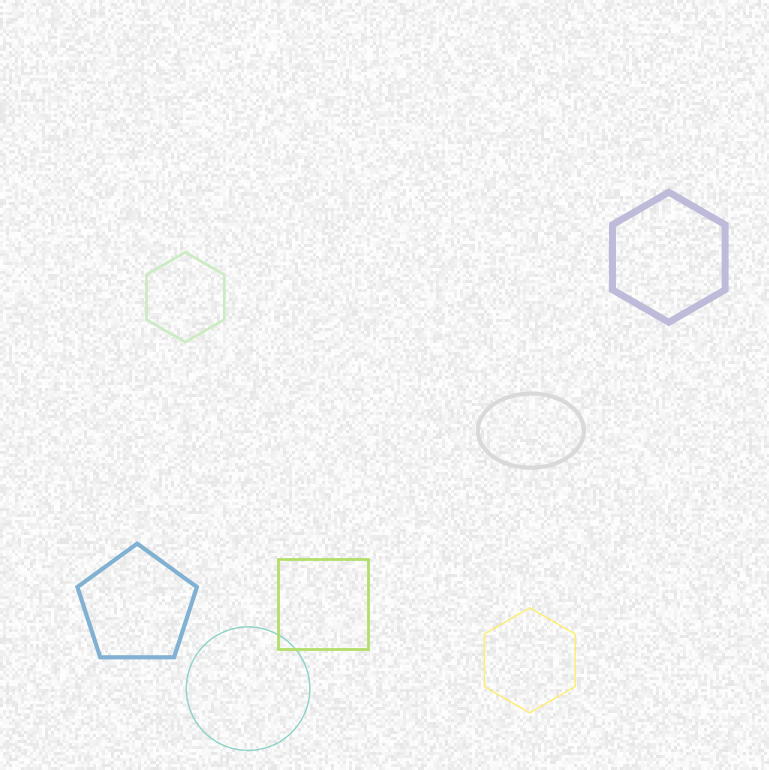[{"shape": "circle", "thickness": 0.5, "radius": 0.4, "center": [0.322, 0.106]}, {"shape": "hexagon", "thickness": 2.5, "radius": 0.42, "center": [0.869, 0.666]}, {"shape": "pentagon", "thickness": 1.5, "radius": 0.41, "center": [0.178, 0.212]}, {"shape": "square", "thickness": 1, "radius": 0.29, "center": [0.42, 0.215]}, {"shape": "oval", "thickness": 1.5, "radius": 0.34, "center": [0.689, 0.441]}, {"shape": "hexagon", "thickness": 1, "radius": 0.29, "center": [0.241, 0.614]}, {"shape": "hexagon", "thickness": 0.5, "radius": 0.34, "center": [0.688, 0.142]}]